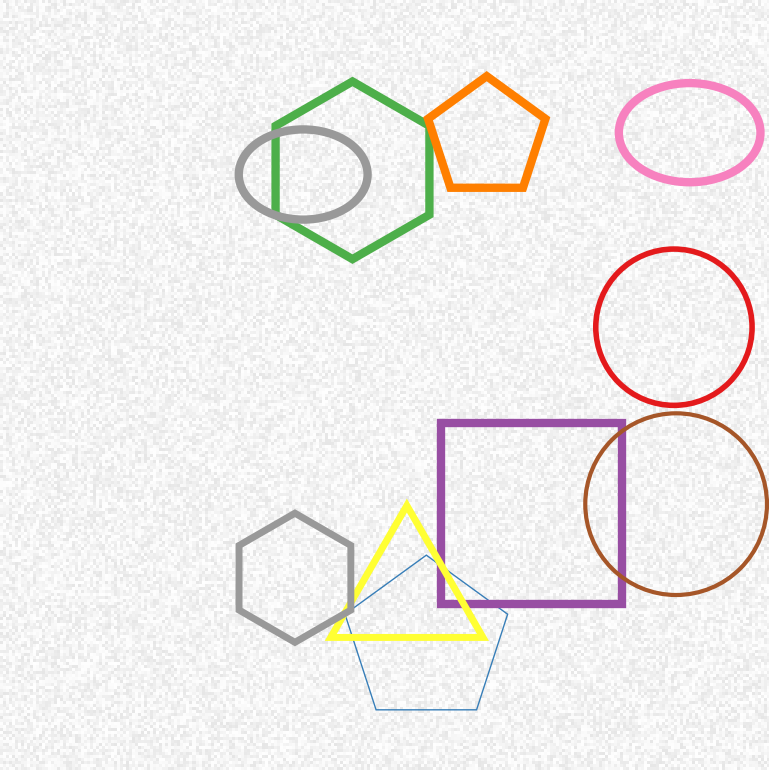[{"shape": "circle", "thickness": 2, "radius": 0.51, "center": [0.875, 0.575]}, {"shape": "pentagon", "thickness": 0.5, "radius": 0.56, "center": [0.554, 0.168]}, {"shape": "hexagon", "thickness": 3, "radius": 0.58, "center": [0.458, 0.779]}, {"shape": "square", "thickness": 3, "radius": 0.59, "center": [0.69, 0.333]}, {"shape": "pentagon", "thickness": 3, "radius": 0.4, "center": [0.632, 0.821]}, {"shape": "triangle", "thickness": 2.5, "radius": 0.57, "center": [0.528, 0.229]}, {"shape": "circle", "thickness": 1.5, "radius": 0.59, "center": [0.878, 0.345]}, {"shape": "oval", "thickness": 3, "radius": 0.46, "center": [0.896, 0.828]}, {"shape": "oval", "thickness": 3, "radius": 0.42, "center": [0.394, 0.773]}, {"shape": "hexagon", "thickness": 2.5, "radius": 0.42, "center": [0.383, 0.25]}]